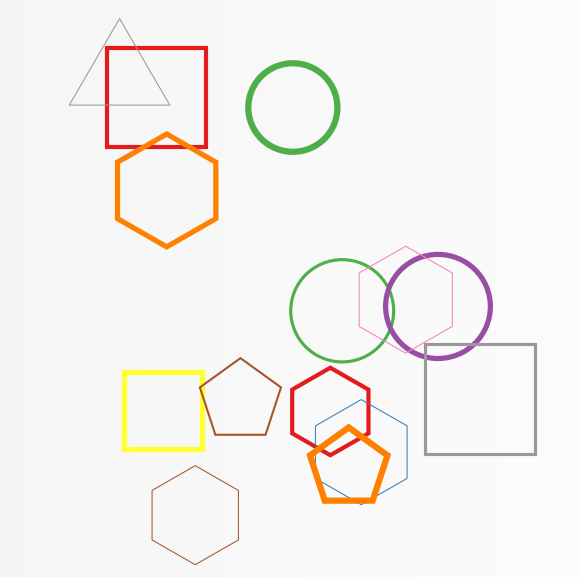[{"shape": "square", "thickness": 2, "radius": 0.43, "center": [0.269, 0.83]}, {"shape": "hexagon", "thickness": 2, "radius": 0.38, "center": [0.568, 0.287]}, {"shape": "hexagon", "thickness": 0.5, "radius": 0.46, "center": [0.622, 0.216]}, {"shape": "circle", "thickness": 1.5, "radius": 0.44, "center": [0.589, 0.461]}, {"shape": "circle", "thickness": 3, "radius": 0.38, "center": [0.504, 0.813]}, {"shape": "circle", "thickness": 2.5, "radius": 0.45, "center": [0.754, 0.468]}, {"shape": "pentagon", "thickness": 3, "radius": 0.35, "center": [0.6, 0.189]}, {"shape": "hexagon", "thickness": 2.5, "radius": 0.49, "center": [0.287, 0.669]}, {"shape": "square", "thickness": 2.5, "radius": 0.34, "center": [0.28, 0.288]}, {"shape": "hexagon", "thickness": 0.5, "radius": 0.43, "center": [0.336, 0.107]}, {"shape": "pentagon", "thickness": 1, "radius": 0.37, "center": [0.414, 0.306]}, {"shape": "hexagon", "thickness": 0.5, "radius": 0.46, "center": [0.698, 0.48]}, {"shape": "triangle", "thickness": 0.5, "radius": 0.5, "center": [0.206, 0.867]}, {"shape": "square", "thickness": 1.5, "radius": 0.47, "center": [0.826, 0.309]}]